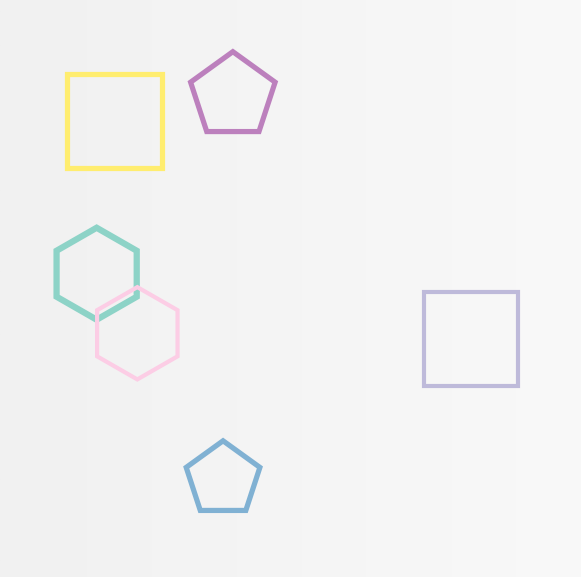[{"shape": "hexagon", "thickness": 3, "radius": 0.4, "center": [0.166, 0.525]}, {"shape": "square", "thickness": 2, "radius": 0.41, "center": [0.81, 0.412]}, {"shape": "pentagon", "thickness": 2.5, "radius": 0.33, "center": [0.384, 0.169]}, {"shape": "hexagon", "thickness": 2, "radius": 0.4, "center": [0.236, 0.422]}, {"shape": "pentagon", "thickness": 2.5, "radius": 0.38, "center": [0.401, 0.833]}, {"shape": "square", "thickness": 2.5, "radius": 0.41, "center": [0.197, 0.79]}]